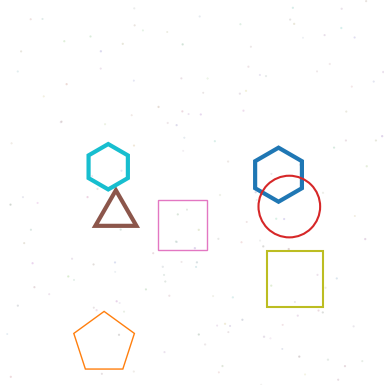[{"shape": "hexagon", "thickness": 3, "radius": 0.35, "center": [0.723, 0.546]}, {"shape": "pentagon", "thickness": 1, "radius": 0.41, "center": [0.27, 0.108]}, {"shape": "circle", "thickness": 1.5, "radius": 0.4, "center": [0.751, 0.464]}, {"shape": "triangle", "thickness": 3, "radius": 0.31, "center": [0.301, 0.444]}, {"shape": "square", "thickness": 1, "radius": 0.32, "center": [0.475, 0.416]}, {"shape": "square", "thickness": 1.5, "radius": 0.36, "center": [0.767, 0.275]}, {"shape": "hexagon", "thickness": 3, "radius": 0.29, "center": [0.281, 0.567]}]